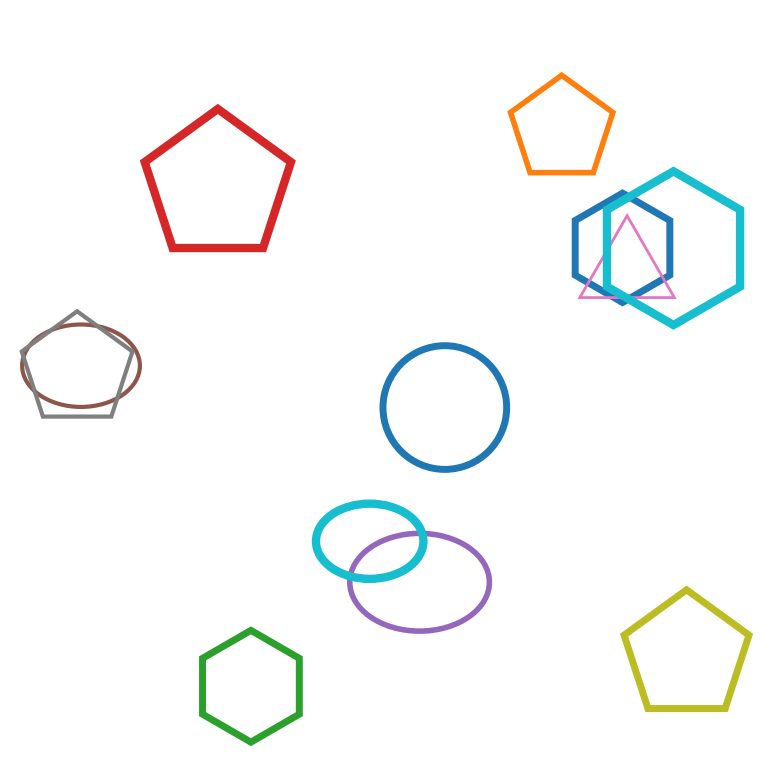[{"shape": "hexagon", "thickness": 2.5, "radius": 0.35, "center": [0.808, 0.678]}, {"shape": "circle", "thickness": 2.5, "radius": 0.4, "center": [0.578, 0.471]}, {"shape": "pentagon", "thickness": 2, "radius": 0.35, "center": [0.729, 0.832]}, {"shape": "hexagon", "thickness": 2.5, "radius": 0.36, "center": [0.326, 0.109]}, {"shape": "pentagon", "thickness": 3, "radius": 0.5, "center": [0.283, 0.759]}, {"shape": "oval", "thickness": 2, "radius": 0.45, "center": [0.545, 0.244]}, {"shape": "oval", "thickness": 1.5, "radius": 0.38, "center": [0.105, 0.525]}, {"shape": "triangle", "thickness": 1, "radius": 0.35, "center": [0.814, 0.649]}, {"shape": "pentagon", "thickness": 1.5, "radius": 0.38, "center": [0.1, 0.52]}, {"shape": "pentagon", "thickness": 2.5, "radius": 0.43, "center": [0.892, 0.149]}, {"shape": "hexagon", "thickness": 3, "radius": 0.5, "center": [0.875, 0.678]}, {"shape": "oval", "thickness": 3, "radius": 0.35, "center": [0.48, 0.297]}]